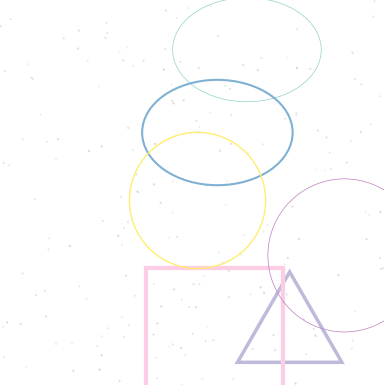[{"shape": "oval", "thickness": 0.5, "radius": 0.97, "center": [0.641, 0.871]}, {"shape": "triangle", "thickness": 2.5, "radius": 0.78, "center": [0.752, 0.137]}, {"shape": "oval", "thickness": 1.5, "radius": 0.98, "center": [0.565, 0.656]}, {"shape": "square", "thickness": 3, "radius": 0.89, "center": [0.558, 0.127]}, {"shape": "circle", "thickness": 0.5, "radius": 0.99, "center": [0.895, 0.337]}, {"shape": "circle", "thickness": 1, "radius": 0.88, "center": [0.513, 0.479]}]